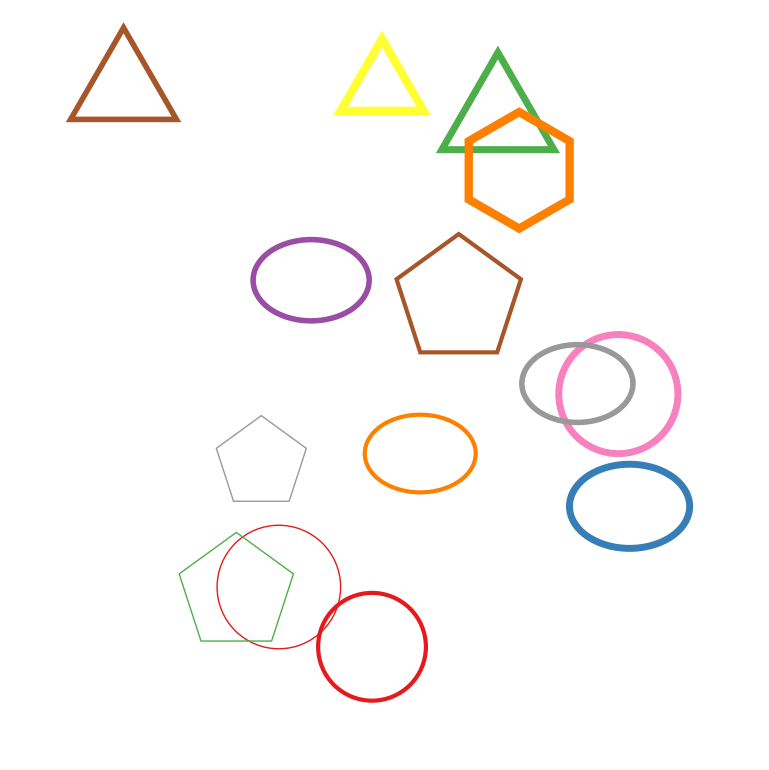[{"shape": "circle", "thickness": 1.5, "radius": 0.35, "center": [0.483, 0.16]}, {"shape": "circle", "thickness": 0.5, "radius": 0.4, "center": [0.362, 0.238]}, {"shape": "oval", "thickness": 2.5, "radius": 0.39, "center": [0.818, 0.342]}, {"shape": "triangle", "thickness": 2.5, "radius": 0.42, "center": [0.647, 0.848]}, {"shape": "pentagon", "thickness": 0.5, "radius": 0.39, "center": [0.307, 0.231]}, {"shape": "oval", "thickness": 2, "radius": 0.38, "center": [0.404, 0.636]}, {"shape": "oval", "thickness": 1.5, "radius": 0.36, "center": [0.546, 0.411]}, {"shape": "hexagon", "thickness": 3, "radius": 0.38, "center": [0.674, 0.779]}, {"shape": "triangle", "thickness": 3, "radius": 0.31, "center": [0.496, 0.887]}, {"shape": "triangle", "thickness": 2, "radius": 0.4, "center": [0.16, 0.885]}, {"shape": "pentagon", "thickness": 1.5, "radius": 0.42, "center": [0.596, 0.611]}, {"shape": "circle", "thickness": 2.5, "radius": 0.39, "center": [0.803, 0.488]}, {"shape": "oval", "thickness": 2, "radius": 0.36, "center": [0.75, 0.502]}, {"shape": "pentagon", "thickness": 0.5, "radius": 0.31, "center": [0.339, 0.399]}]